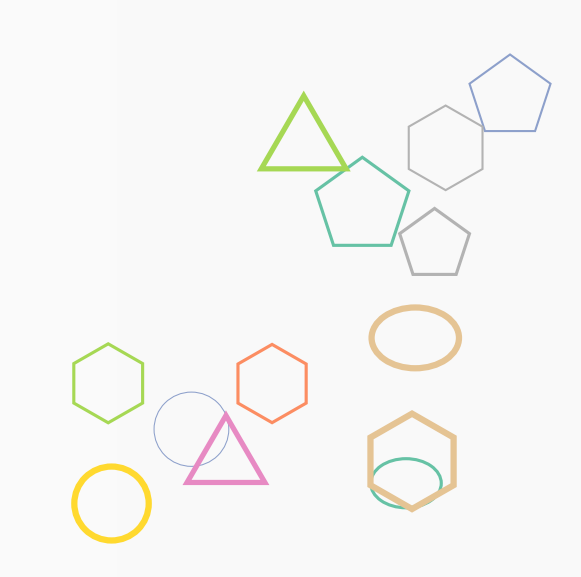[{"shape": "oval", "thickness": 1.5, "radius": 0.3, "center": [0.698, 0.162]}, {"shape": "pentagon", "thickness": 1.5, "radius": 0.42, "center": [0.623, 0.643]}, {"shape": "hexagon", "thickness": 1.5, "radius": 0.34, "center": [0.468, 0.335]}, {"shape": "circle", "thickness": 0.5, "radius": 0.32, "center": [0.329, 0.256]}, {"shape": "pentagon", "thickness": 1, "radius": 0.37, "center": [0.877, 0.831]}, {"shape": "triangle", "thickness": 2.5, "radius": 0.39, "center": [0.389, 0.202]}, {"shape": "triangle", "thickness": 2.5, "radius": 0.42, "center": [0.523, 0.749]}, {"shape": "hexagon", "thickness": 1.5, "radius": 0.34, "center": [0.186, 0.335]}, {"shape": "circle", "thickness": 3, "radius": 0.32, "center": [0.192, 0.127]}, {"shape": "hexagon", "thickness": 3, "radius": 0.41, "center": [0.709, 0.2]}, {"shape": "oval", "thickness": 3, "radius": 0.38, "center": [0.714, 0.414]}, {"shape": "hexagon", "thickness": 1, "radius": 0.37, "center": [0.767, 0.743]}, {"shape": "pentagon", "thickness": 1.5, "radius": 0.32, "center": [0.748, 0.575]}]